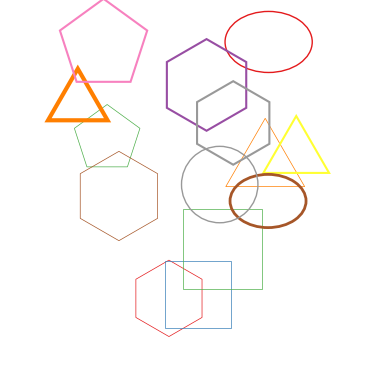[{"shape": "oval", "thickness": 1, "radius": 0.57, "center": [0.698, 0.891]}, {"shape": "hexagon", "thickness": 0.5, "radius": 0.5, "center": [0.439, 0.225]}, {"shape": "square", "thickness": 0.5, "radius": 0.43, "center": [0.514, 0.235]}, {"shape": "pentagon", "thickness": 0.5, "radius": 0.45, "center": [0.278, 0.639]}, {"shape": "square", "thickness": 0.5, "radius": 0.51, "center": [0.578, 0.353]}, {"shape": "hexagon", "thickness": 1.5, "radius": 0.6, "center": [0.537, 0.779]}, {"shape": "triangle", "thickness": 0.5, "radius": 0.59, "center": [0.689, 0.574]}, {"shape": "triangle", "thickness": 3, "radius": 0.45, "center": [0.202, 0.732]}, {"shape": "triangle", "thickness": 1.5, "radius": 0.49, "center": [0.769, 0.6]}, {"shape": "oval", "thickness": 2, "radius": 0.49, "center": [0.696, 0.478]}, {"shape": "hexagon", "thickness": 0.5, "radius": 0.58, "center": [0.309, 0.491]}, {"shape": "pentagon", "thickness": 1.5, "radius": 0.6, "center": [0.269, 0.884]}, {"shape": "circle", "thickness": 1, "radius": 0.5, "center": [0.571, 0.521]}, {"shape": "hexagon", "thickness": 1.5, "radius": 0.54, "center": [0.606, 0.681]}]